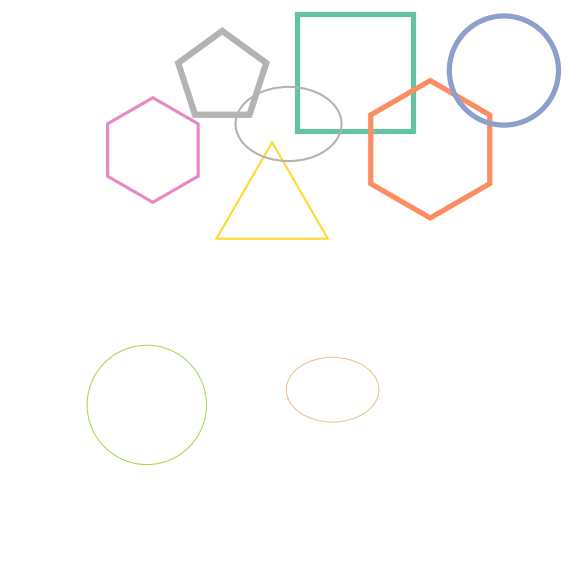[{"shape": "square", "thickness": 2.5, "radius": 0.5, "center": [0.615, 0.874]}, {"shape": "hexagon", "thickness": 2.5, "radius": 0.59, "center": [0.745, 0.741]}, {"shape": "circle", "thickness": 2.5, "radius": 0.47, "center": [0.873, 0.877]}, {"shape": "hexagon", "thickness": 1.5, "radius": 0.45, "center": [0.265, 0.739]}, {"shape": "circle", "thickness": 0.5, "radius": 0.52, "center": [0.254, 0.298]}, {"shape": "triangle", "thickness": 1, "radius": 0.56, "center": [0.471, 0.641]}, {"shape": "oval", "thickness": 0.5, "radius": 0.4, "center": [0.576, 0.324]}, {"shape": "oval", "thickness": 1, "radius": 0.46, "center": [0.5, 0.784]}, {"shape": "pentagon", "thickness": 3, "radius": 0.4, "center": [0.385, 0.865]}]